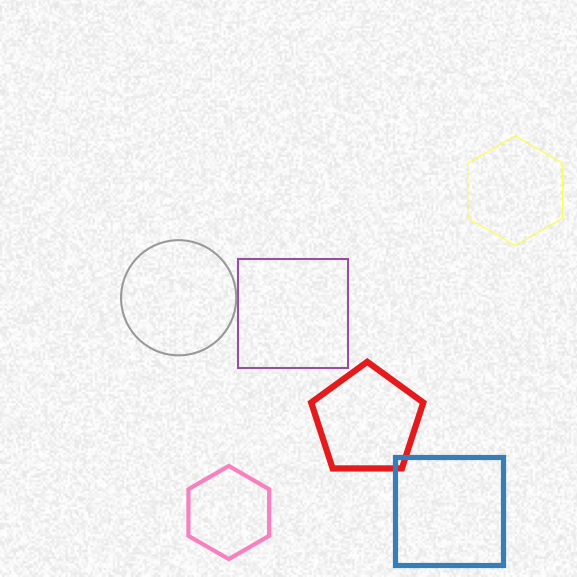[{"shape": "pentagon", "thickness": 3, "radius": 0.51, "center": [0.636, 0.271]}, {"shape": "square", "thickness": 2.5, "radius": 0.47, "center": [0.778, 0.115]}, {"shape": "square", "thickness": 1, "radius": 0.47, "center": [0.507, 0.457]}, {"shape": "hexagon", "thickness": 0.5, "radius": 0.47, "center": [0.892, 0.669]}, {"shape": "hexagon", "thickness": 2, "radius": 0.4, "center": [0.396, 0.112]}, {"shape": "circle", "thickness": 1, "radius": 0.5, "center": [0.309, 0.484]}]